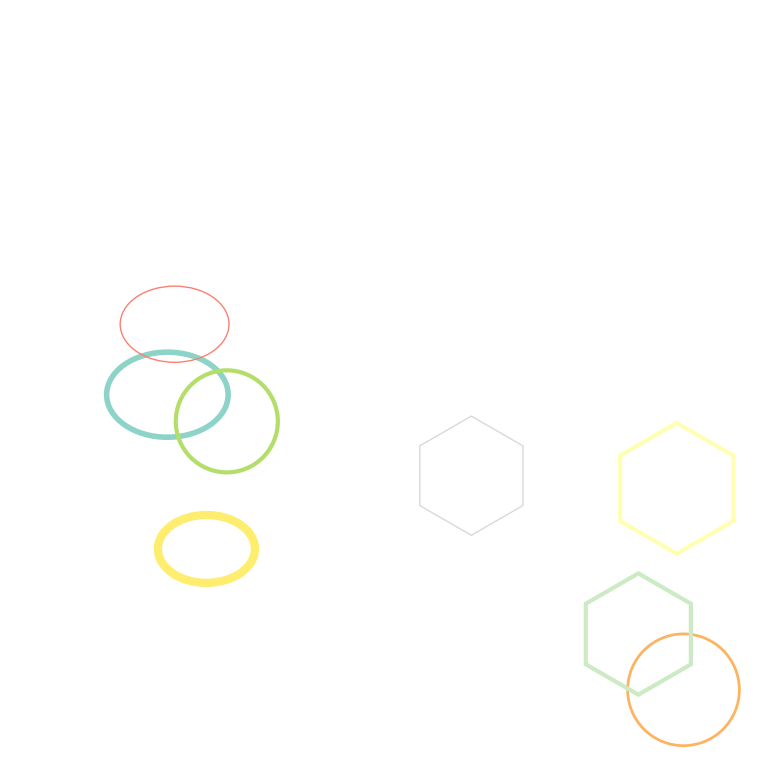[{"shape": "oval", "thickness": 2, "radius": 0.39, "center": [0.217, 0.487]}, {"shape": "hexagon", "thickness": 1.5, "radius": 0.42, "center": [0.879, 0.366]}, {"shape": "oval", "thickness": 0.5, "radius": 0.35, "center": [0.227, 0.579]}, {"shape": "circle", "thickness": 1, "radius": 0.36, "center": [0.888, 0.104]}, {"shape": "circle", "thickness": 1.5, "radius": 0.33, "center": [0.295, 0.453]}, {"shape": "hexagon", "thickness": 0.5, "radius": 0.39, "center": [0.612, 0.382]}, {"shape": "hexagon", "thickness": 1.5, "radius": 0.39, "center": [0.829, 0.177]}, {"shape": "oval", "thickness": 3, "radius": 0.32, "center": [0.268, 0.287]}]